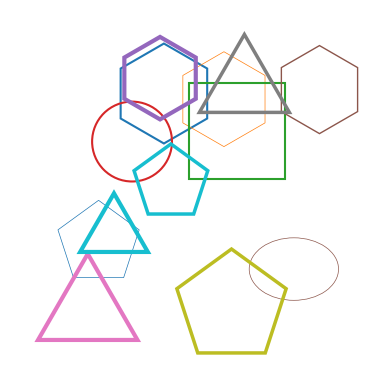[{"shape": "pentagon", "thickness": 0.5, "radius": 0.55, "center": [0.256, 0.369]}, {"shape": "hexagon", "thickness": 1.5, "radius": 0.65, "center": [0.426, 0.757]}, {"shape": "hexagon", "thickness": 0.5, "radius": 0.62, "center": [0.582, 0.742]}, {"shape": "square", "thickness": 1.5, "radius": 0.63, "center": [0.616, 0.66]}, {"shape": "circle", "thickness": 1.5, "radius": 0.52, "center": [0.343, 0.632]}, {"shape": "hexagon", "thickness": 3, "radius": 0.54, "center": [0.416, 0.797]}, {"shape": "oval", "thickness": 0.5, "radius": 0.58, "center": [0.763, 0.301]}, {"shape": "hexagon", "thickness": 1, "radius": 0.57, "center": [0.83, 0.767]}, {"shape": "triangle", "thickness": 3, "radius": 0.75, "center": [0.228, 0.192]}, {"shape": "triangle", "thickness": 2.5, "radius": 0.67, "center": [0.635, 0.776]}, {"shape": "pentagon", "thickness": 2.5, "radius": 0.75, "center": [0.601, 0.204]}, {"shape": "triangle", "thickness": 3, "radius": 0.51, "center": [0.296, 0.396]}, {"shape": "pentagon", "thickness": 2.5, "radius": 0.5, "center": [0.444, 0.526]}]